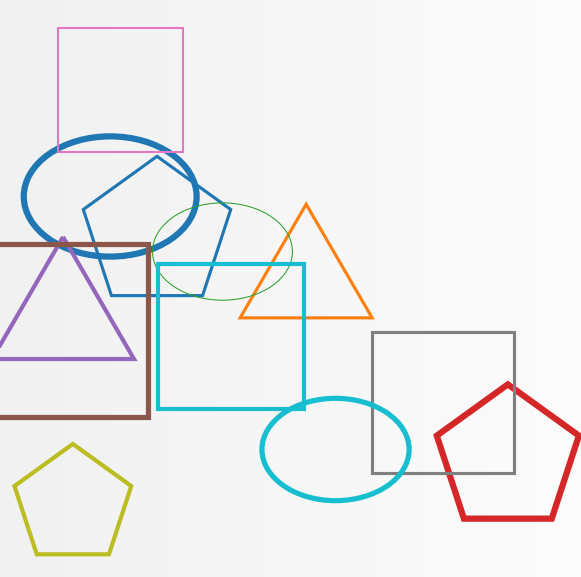[{"shape": "pentagon", "thickness": 1.5, "radius": 0.67, "center": [0.27, 0.595]}, {"shape": "oval", "thickness": 3, "radius": 0.74, "center": [0.19, 0.659]}, {"shape": "triangle", "thickness": 1.5, "radius": 0.66, "center": [0.527, 0.514]}, {"shape": "oval", "thickness": 0.5, "radius": 0.6, "center": [0.383, 0.564]}, {"shape": "pentagon", "thickness": 3, "radius": 0.64, "center": [0.874, 0.205]}, {"shape": "triangle", "thickness": 2, "radius": 0.7, "center": [0.108, 0.448]}, {"shape": "square", "thickness": 2.5, "radius": 0.75, "center": [0.105, 0.426]}, {"shape": "square", "thickness": 1, "radius": 0.54, "center": [0.208, 0.843]}, {"shape": "square", "thickness": 1.5, "radius": 0.61, "center": [0.762, 0.302]}, {"shape": "pentagon", "thickness": 2, "radius": 0.53, "center": [0.125, 0.125]}, {"shape": "square", "thickness": 2, "radius": 0.63, "center": [0.398, 0.417]}, {"shape": "oval", "thickness": 2.5, "radius": 0.63, "center": [0.577, 0.221]}]